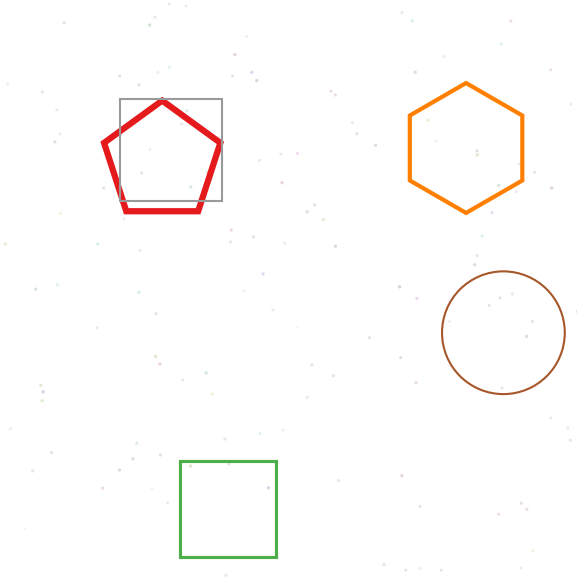[{"shape": "pentagon", "thickness": 3, "radius": 0.53, "center": [0.281, 0.719]}, {"shape": "square", "thickness": 1.5, "radius": 0.41, "center": [0.395, 0.118]}, {"shape": "hexagon", "thickness": 2, "radius": 0.56, "center": [0.807, 0.743]}, {"shape": "circle", "thickness": 1, "radius": 0.53, "center": [0.872, 0.423]}, {"shape": "square", "thickness": 1, "radius": 0.44, "center": [0.296, 0.739]}]